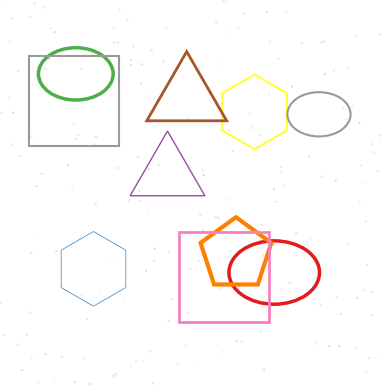[{"shape": "oval", "thickness": 2.5, "radius": 0.59, "center": [0.712, 0.292]}, {"shape": "hexagon", "thickness": 0.5, "radius": 0.48, "center": [0.243, 0.302]}, {"shape": "oval", "thickness": 2.5, "radius": 0.49, "center": [0.197, 0.808]}, {"shape": "triangle", "thickness": 1, "radius": 0.56, "center": [0.435, 0.548]}, {"shape": "pentagon", "thickness": 3, "radius": 0.48, "center": [0.613, 0.339]}, {"shape": "hexagon", "thickness": 1.5, "radius": 0.48, "center": [0.661, 0.709]}, {"shape": "triangle", "thickness": 2, "radius": 0.6, "center": [0.485, 0.746]}, {"shape": "square", "thickness": 2, "radius": 0.58, "center": [0.581, 0.28]}, {"shape": "oval", "thickness": 1.5, "radius": 0.41, "center": [0.829, 0.703]}, {"shape": "square", "thickness": 1.5, "radius": 0.58, "center": [0.191, 0.738]}]